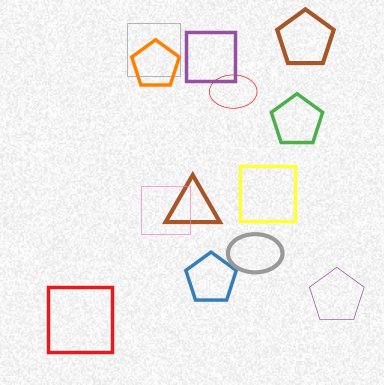[{"shape": "square", "thickness": 2.5, "radius": 0.42, "center": [0.209, 0.17]}, {"shape": "oval", "thickness": 0.5, "radius": 0.31, "center": [0.606, 0.762]}, {"shape": "pentagon", "thickness": 2.5, "radius": 0.34, "center": [0.548, 0.276]}, {"shape": "pentagon", "thickness": 2.5, "radius": 0.35, "center": [0.771, 0.686]}, {"shape": "pentagon", "thickness": 0.5, "radius": 0.37, "center": [0.875, 0.231]}, {"shape": "square", "thickness": 2.5, "radius": 0.32, "center": [0.547, 0.854]}, {"shape": "pentagon", "thickness": 2.5, "radius": 0.32, "center": [0.404, 0.832]}, {"shape": "square", "thickness": 2.5, "radius": 0.36, "center": [0.695, 0.498]}, {"shape": "triangle", "thickness": 3, "radius": 0.41, "center": [0.501, 0.464]}, {"shape": "pentagon", "thickness": 3, "radius": 0.39, "center": [0.793, 0.899]}, {"shape": "square", "thickness": 0.5, "radius": 0.31, "center": [0.43, 0.454]}, {"shape": "square", "thickness": 0.5, "radius": 0.34, "center": [0.4, 0.87]}, {"shape": "oval", "thickness": 3, "radius": 0.35, "center": [0.663, 0.342]}]